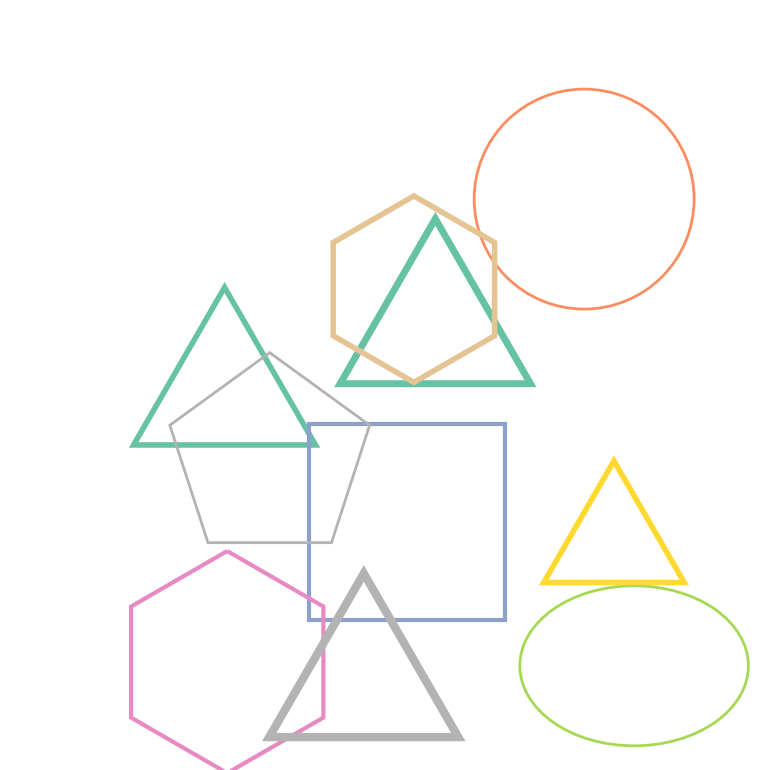[{"shape": "triangle", "thickness": 2.5, "radius": 0.71, "center": [0.565, 0.573]}, {"shape": "triangle", "thickness": 2, "radius": 0.68, "center": [0.292, 0.49]}, {"shape": "circle", "thickness": 1, "radius": 0.71, "center": [0.759, 0.741]}, {"shape": "square", "thickness": 1.5, "radius": 0.64, "center": [0.529, 0.322]}, {"shape": "hexagon", "thickness": 1.5, "radius": 0.72, "center": [0.295, 0.14]}, {"shape": "oval", "thickness": 1, "radius": 0.74, "center": [0.824, 0.135]}, {"shape": "triangle", "thickness": 2, "radius": 0.53, "center": [0.797, 0.296]}, {"shape": "hexagon", "thickness": 2, "radius": 0.61, "center": [0.538, 0.624]}, {"shape": "triangle", "thickness": 3, "radius": 0.71, "center": [0.472, 0.114]}, {"shape": "pentagon", "thickness": 1, "radius": 0.68, "center": [0.35, 0.406]}]